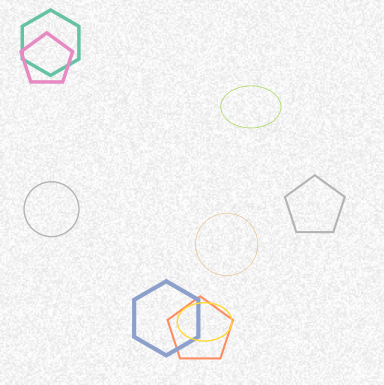[{"shape": "hexagon", "thickness": 2.5, "radius": 0.42, "center": [0.131, 0.889]}, {"shape": "pentagon", "thickness": 1.5, "radius": 0.45, "center": [0.52, 0.141]}, {"shape": "hexagon", "thickness": 3, "radius": 0.48, "center": [0.432, 0.173]}, {"shape": "pentagon", "thickness": 2.5, "radius": 0.35, "center": [0.122, 0.844]}, {"shape": "oval", "thickness": 0.5, "radius": 0.39, "center": [0.652, 0.722]}, {"shape": "oval", "thickness": 1, "radius": 0.36, "center": [0.531, 0.164]}, {"shape": "circle", "thickness": 0.5, "radius": 0.41, "center": [0.589, 0.365]}, {"shape": "pentagon", "thickness": 1.5, "radius": 0.41, "center": [0.818, 0.463]}, {"shape": "circle", "thickness": 1, "radius": 0.36, "center": [0.134, 0.457]}]